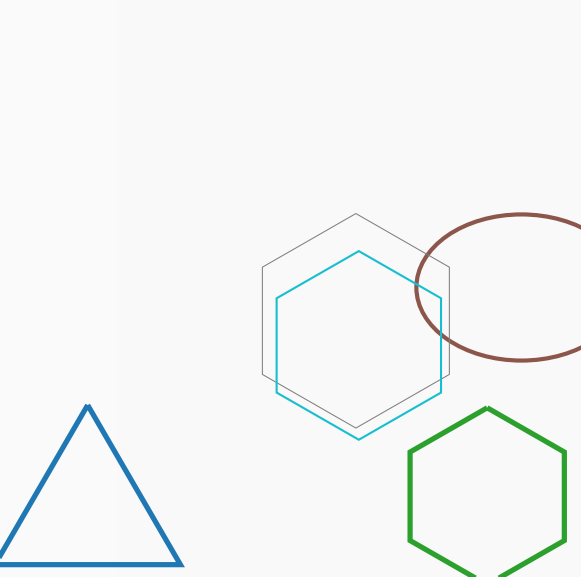[{"shape": "triangle", "thickness": 2.5, "radius": 0.92, "center": [0.151, 0.113]}, {"shape": "hexagon", "thickness": 2.5, "radius": 0.77, "center": [0.838, 0.14]}, {"shape": "oval", "thickness": 2, "radius": 0.9, "center": [0.897, 0.501]}, {"shape": "hexagon", "thickness": 0.5, "radius": 0.93, "center": [0.612, 0.444]}, {"shape": "hexagon", "thickness": 1, "radius": 0.82, "center": [0.617, 0.401]}]